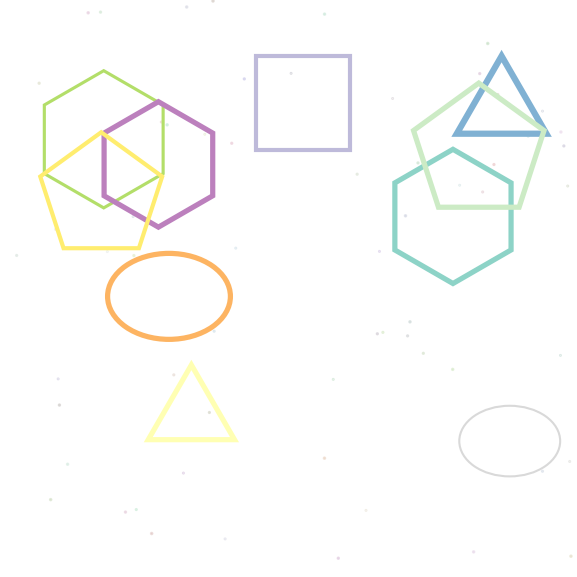[{"shape": "hexagon", "thickness": 2.5, "radius": 0.58, "center": [0.784, 0.624]}, {"shape": "triangle", "thickness": 2.5, "radius": 0.43, "center": [0.331, 0.281]}, {"shape": "square", "thickness": 2, "radius": 0.41, "center": [0.524, 0.82]}, {"shape": "triangle", "thickness": 3, "radius": 0.45, "center": [0.869, 0.812]}, {"shape": "oval", "thickness": 2.5, "radius": 0.53, "center": [0.293, 0.486]}, {"shape": "hexagon", "thickness": 1.5, "radius": 0.59, "center": [0.18, 0.758]}, {"shape": "oval", "thickness": 1, "radius": 0.44, "center": [0.883, 0.235]}, {"shape": "hexagon", "thickness": 2.5, "radius": 0.54, "center": [0.274, 0.714]}, {"shape": "pentagon", "thickness": 2.5, "radius": 0.59, "center": [0.829, 0.736]}, {"shape": "pentagon", "thickness": 2, "radius": 0.56, "center": [0.175, 0.659]}]